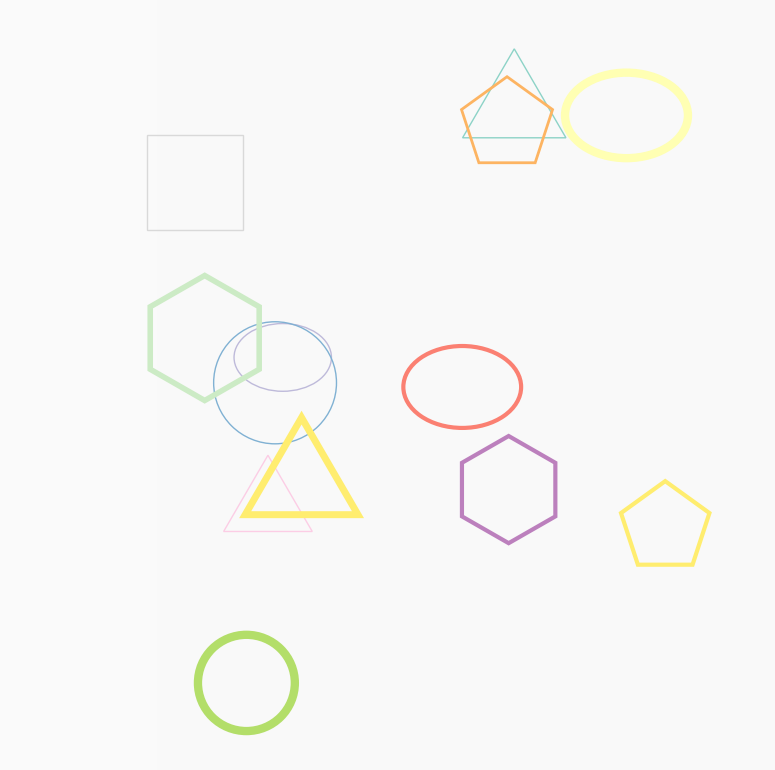[{"shape": "triangle", "thickness": 0.5, "radius": 0.38, "center": [0.664, 0.86]}, {"shape": "oval", "thickness": 3, "radius": 0.4, "center": [0.808, 0.85]}, {"shape": "oval", "thickness": 0.5, "radius": 0.31, "center": [0.365, 0.536]}, {"shape": "oval", "thickness": 1.5, "radius": 0.38, "center": [0.596, 0.497]}, {"shape": "circle", "thickness": 0.5, "radius": 0.4, "center": [0.355, 0.503]}, {"shape": "pentagon", "thickness": 1, "radius": 0.31, "center": [0.654, 0.839]}, {"shape": "circle", "thickness": 3, "radius": 0.31, "center": [0.318, 0.113]}, {"shape": "triangle", "thickness": 0.5, "radius": 0.33, "center": [0.346, 0.343]}, {"shape": "square", "thickness": 0.5, "radius": 0.31, "center": [0.252, 0.763]}, {"shape": "hexagon", "thickness": 1.5, "radius": 0.35, "center": [0.656, 0.364]}, {"shape": "hexagon", "thickness": 2, "radius": 0.41, "center": [0.264, 0.561]}, {"shape": "triangle", "thickness": 2.5, "radius": 0.42, "center": [0.389, 0.374]}, {"shape": "pentagon", "thickness": 1.5, "radius": 0.3, "center": [0.858, 0.315]}]